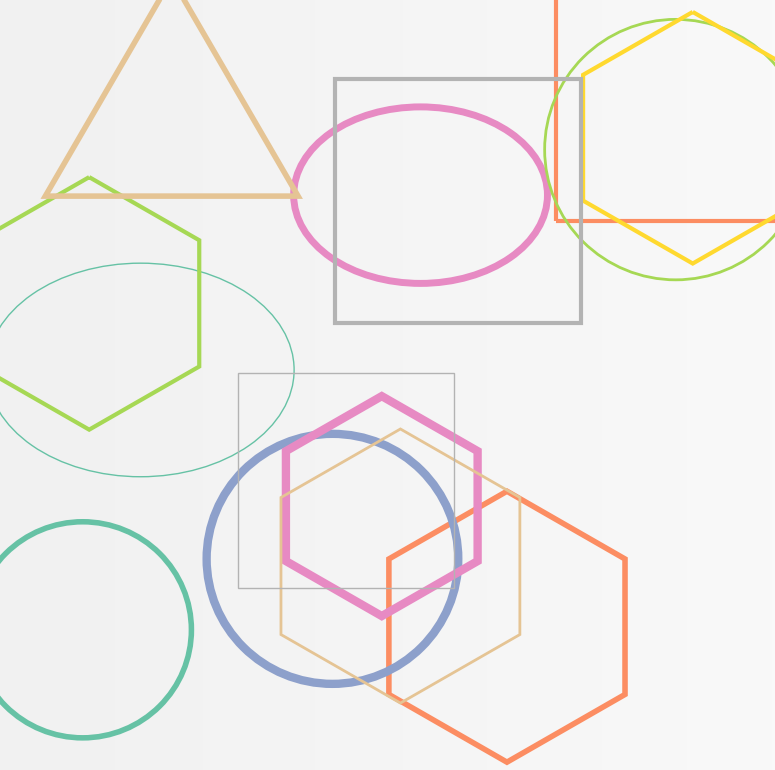[{"shape": "oval", "thickness": 0.5, "radius": 0.99, "center": [0.181, 0.52]}, {"shape": "circle", "thickness": 2, "radius": 0.7, "center": [0.107, 0.182]}, {"shape": "hexagon", "thickness": 2, "radius": 0.88, "center": [0.654, 0.186]}, {"shape": "square", "thickness": 1.5, "radius": 0.81, "center": [0.88, 0.876]}, {"shape": "circle", "thickness": 3, "radius": 0.81, "center": [0.429, 0.274]}, {"shape": "hexagon", "thickness": 3, "radius": 0.71, "center": [0.493, 0.343]}, {"shape": "oval", "thickness": 2.5, "radius": 0.82, "center": [0.543, 0.747]}, {"shape": "hexagon", "thickness": 1.5, "radius": 0.82, "center": [0.115, 0.606]}, {"shape": "circle", "thickness": 1, "radius": 0.85, "center": [0.872, 0.806]}, {"shape": "hexagon", "thickness": 1.5, "radius": 0.82, "center": [0.894, 0.821]}, {"shape": "triangle", "thickness": 2, "radius": 0.94, "center": [0.222, 0.839]}, {"shape": "hexagon", "thickness": 1, "radius": 0.89, "center": [0.517, 0.265]}, {"shape": "square", "thickness": 0.5, "radius": 0.7, "center": [0.447, 0.376]}, {"shape": "square", "thickness": 1.5, "radius": 0.79, "center": [0.591, 0.739]}]